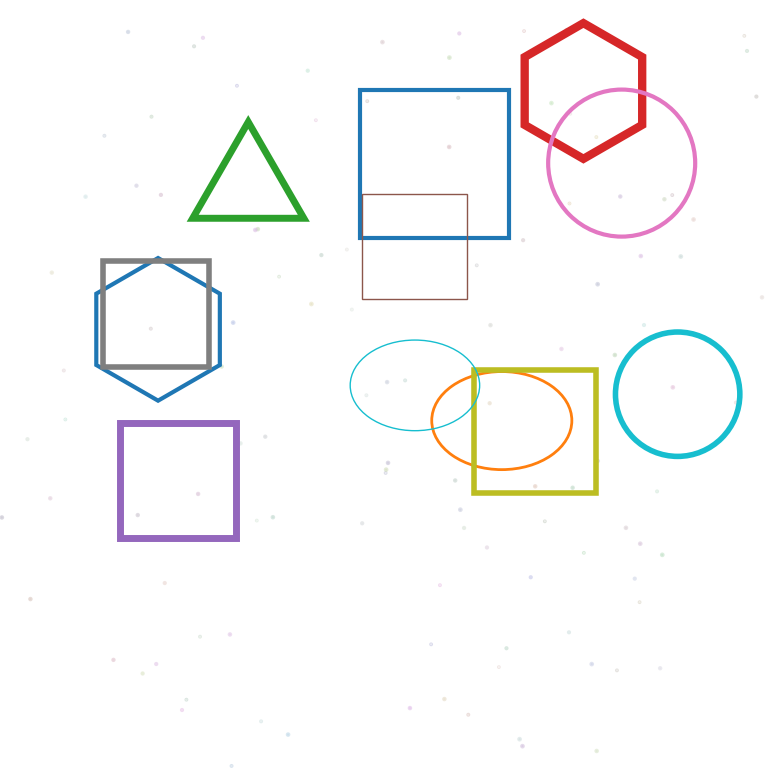[{"shape": "square", "thickness": 1.5, "radius": 0.48, "center": [0.565, 0.787]}, {"shape": "hexagon", "thickness": 1.5, "radius": 0.46, "center": [0.205, 0.572]}, {"shape": "oval", "thickness": 1, "radius": 0.45, "center": [0.652, 0.454]}, {"shape": "triangle", "thickness": 2.5, "radius": 0.42, "center": [0.322, 0.758]}, {"shape": "hexagon", "thickness": 3, "radius": 0.44, "center": [0.758, 0.882]}, {"shape": "square", "thickness": 2.5, "radius": 0.37, "center": [0.231, 0.376]}, {"shape": "square", "thickness": 0.5, "radius": 0.34, "center": [0.539, 0.68]}, {"shape": "circle", "thickness": 1.5, "radius": 0.48, "center": [0.807, 0.788]}, {"shape": "square", "thickness": 2, "radius": 0.35, "center": [0.202, 0.592]}, {"shape": "square", "thickness": 2, "radius": 0.4, "center": [0.695, 0.44]}, {"shape": "oval", "thickness": 0.5, "radius": 0.42, "center": [0.539, 0.5]}, {"shape": "circle", "thickness": 2, "radius": 0.4, "center": [0.88, 0.488]}]